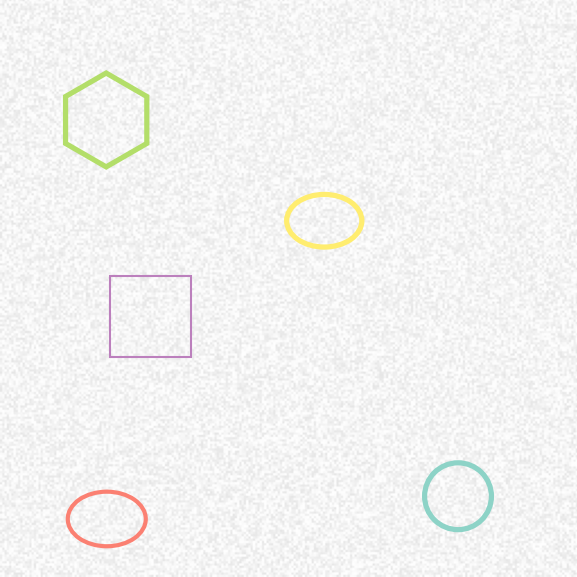[{"shape": "circle", "thickness": 2.5, "radius": 0.29, "center": [0.793, 0.14]}, {"shape": "oval", "thickness": 2, "radius": 0.34, "center": [0.185, 0.1]}, {"shape": "hexagon", "thickness": 2.5, "radius": 0.41, "center": [0.184, 0.791]}, {"shape": "square", "thickness": 1, "radius": 0.35, "center": [0.26, 0.451]}, {"shape": "oval", "thickness": 2.5, "radius": 0.33, "center": [0.561, 0.617]}]